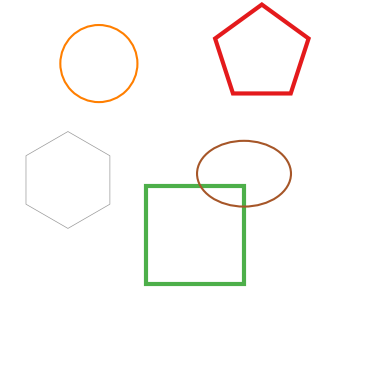[{"shape": "pentagon", "thickness": 3, "radius": 0.64, "center": [0.68, 0.861]}, {"shape": "square", "thickness": 3, "radius": 0.63, "center": [0.506, 0.389]}, {"shape": "circle", "thickness": 1.5, "radius": 0.5, "center": [0.257, 0.835]}, {"shape": "oval", "thickness": 1.5, "radius": 0.61, "center": [0.634, 0.549]}, {"shape": "hexagon", "thickness": 0.5, "radius": 0.63, "center": [0.176, 0.533]}]